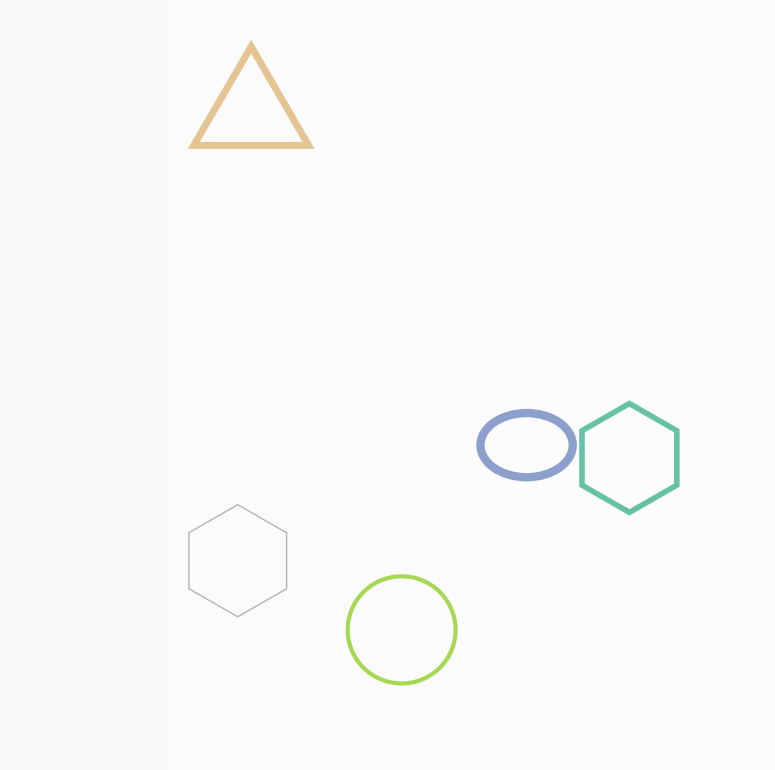[{"shape": "hexagon", "thickness": 2, "radius": 0.35, "center": [0.812, 0.405]}, {"shape": "oval", "thickness": 3, "radius": 0.3, "center": [0.68, 0.422]}, {"shape": "circle", "thickness": 1.5, "radius": 0.35, "center": [0.518, 0.182]}, {"shape": "triangle", "thickness": 2.5, "radius": 0.43, "center": [0.324, 0.854]}, {"shape": "hexagon", "thickness": 0.5, "radius": 0.36, "center": [0.307, 0.272]}]